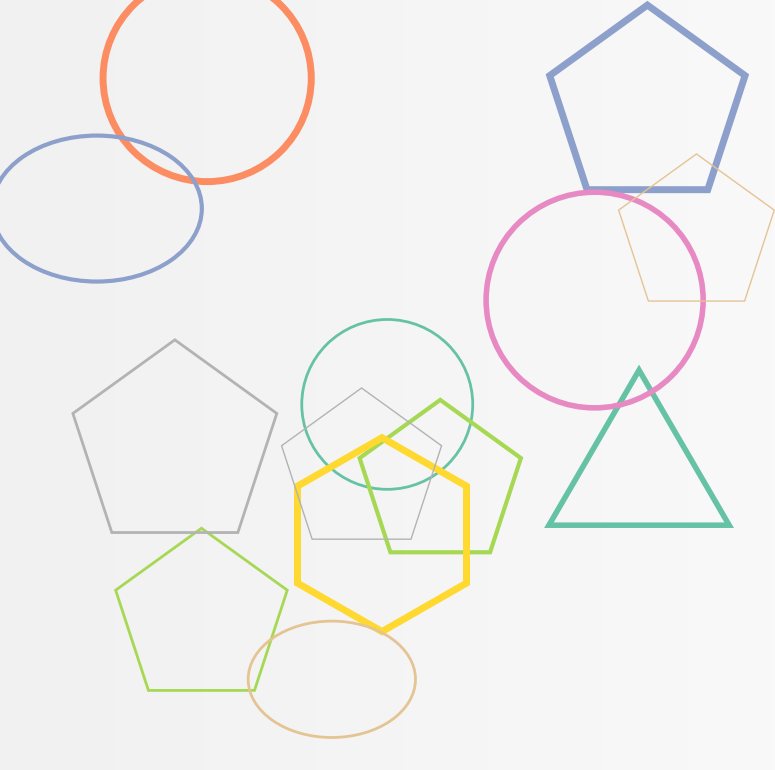[{"shape": "circle", "thickness": 1, "radius": 0.55, "center": [0.5, 0.475]}, {"shape": "triangle", "thickness": 2, "radius": 0.67, "center": [0.825, 0.385]}, {"shape": "circle", "thickness": 2.5, "radius": 0.67, "center": [0.267, 0.898]}, {"shape": "pentagon", "thickness": 2.5, "radius": 0.66, "center": [0.835, 0.861]}, {"shape": "oval", "thickness": 1.5, "radius": 0.68, "center": [0.125, 0.729]}, {"shape": "circle", "thickness": 2, "radius": 0.7, "center": [0.767, 0.61]}, {"shape": "pentagon", "thickness": 1.5, "radius": 0.55, "center": [0.568, 0.371]}, {"shape": "pentagon", "thickness": 1, "radius": 0.58, "center": [0.26, 0.198]}, {"shape": "hexagon", "thickness": 2.5, "radius": 0.63, "center": [0.493, 0.306]}, {"shape": "oval", "thickness": 1, "radius": 0.54, "center": [0.428, 0.118]}, {"shape": "pentagon", "thickness": 0.5, "radius": 0.53, "center": [0.899, 0.694]}, {"shape": "pentagon", "thickness": 0.5, "radius": 0.54, "center": [0.467, 0.388]}, {"shape": "pentagon", "thickness": 1, "radius": 0.69, "center": [0.226, 0.42]}]